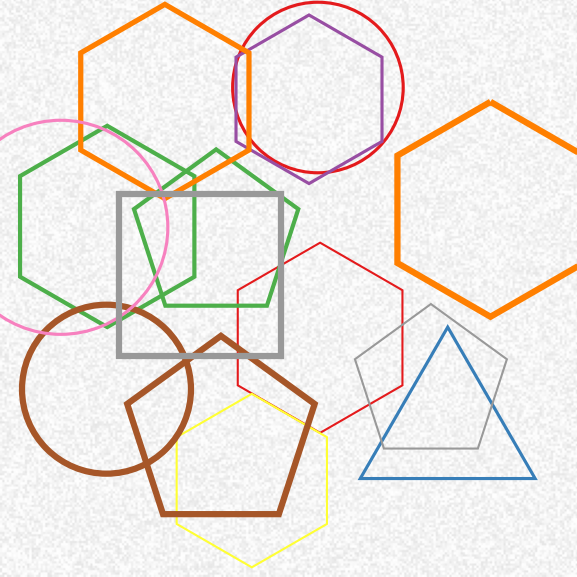[{"shape": "hexagon", "thickness": 1, "radius": 0.82, "center": [0.554, 0.414]}, {"shape": "circle", "thickness": 1.5, "radius": 0.74, "center": [0.551, 0.848]}, {"shape": "triangle", "thickness": 1.5, "radius": 0.87, "center": [0.775, 0.258]}, {"shape": "pentagon", "thickness": 2, "radius": 0.75, "center": [0.374, 0.591]}, {"shape": "hexagon", "thickness": 2, "radius": 0.87, "center": [0.186, 0.607]}, {"shape": "hexagon", "thickness": 1.5, "radius": 0.73, "center": [0.535, 0.827]}, {"shape": "hexagon", "thickness": 2.5, "radius": 0.84, "center": [0.285, 0.823]}, {"shape": "hexagon", "thickness": 3, "radius": 0.93, "center": [0.849, 0.637]}, {"shape": "hexagon", "thickness": 1, "radius": 0.75, "center": [0.436, 0.167]}, {"shape": "pentagon", "thickness": 3, "radius": 0.85, "center": [0.383, 0.247]}, {"shape": "circle", "thickness": 3, "radius": 0.73, "center": [0.184, 0.325]}, {"shape": "circle", "thickness": 1.5, "radius": 0.93, "center": [0.105, 0.606]}, {"shape": "square", "thickness": 3, "radius": 0.7, "center": [0.347, 0.523]}, {"shape": "pentagon", "thickness": 1, "radius": 0.69, "center": [0.746, 0.334]}]